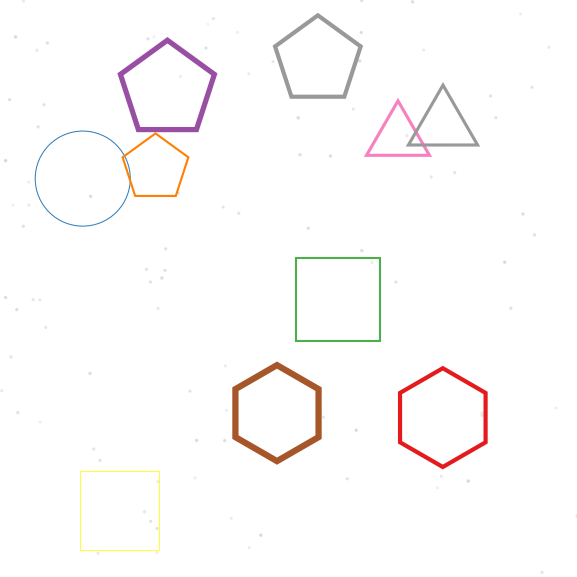[{"shape": "hexagon", "thickness": 2, "radius": 0.43, "center": [0.767, 0.276]}, {"shape": "circle", "thickness": 0.5, "radius": 0.41, "center": [0.143, 0.69]}, {"shape": "square", "thickness": 1, "radius": 0.36, "center": [0.585, 0.48]}, {"shape": "pentagon", "thickness": 2.5, "radius": 0.43, "center": [0.29, 0.844]}, {"shape": "pentagon", "thickness": 1, "radius": 0.3, "center": [0.269, 0.708]}, {"shape": "square", "thickness": 0.5, "radius": 0.34, "center": [0.207, 0.116]}, {"shape": "hexagon", "thickness": 3, "radius": 0.42, "center": [0.48, 0.284]}, {"shape": "triangle", "thickness": 1.5, "radius": 0.31, "center": [0.689, 0.762]}, {"shape": "pentagon", "thickness": 2, "radius": 0.39, "center": [0.55, 0.895]}, {"shape": "triangle", "thickness": 1.5, "radius": 0.35, "center": [0.767, 0.783]}]